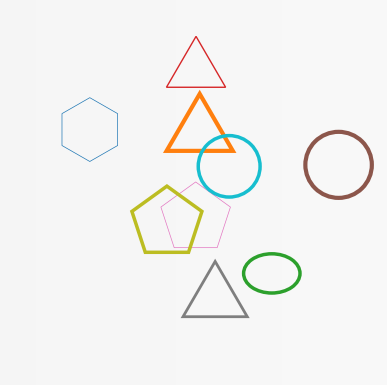[{"shape": "hexagon", "thickness": 0.5, "radius": 0.41, "center": [0.232, 0.663]}, {"shape": "triangle", "thickness": 3, "radius": 0.49, "center": [0.515, 0.657]}, {"shape": "oval", "thickness": 2.5, "radius": 0.36, "center": [0.701, 0.29]}, {"shape": "triangle", "thickness": 1, "radius": 0.44, "center": [0.506, 0.817]}, {"shape": "circle", "thickness": 3, "radius": 0.43, "center": [0.874, 0.572]}, {"shape": "pentagon", "thickness": 0.5, "radius": 0.47, "center": [0.505, 0.433]}, {"shape": "triangle", "thickness": 2, "radius": 0.48, "center": [0.555, 0.225]}, {"shape": "pentagon", "thickness": 2.5, "radius": 0.47, "center": [0.431, 0.422]}, {"shape": "circle", "thickness": 2.5, "radius": 0.4, "center": [0.591, 0.568]}]